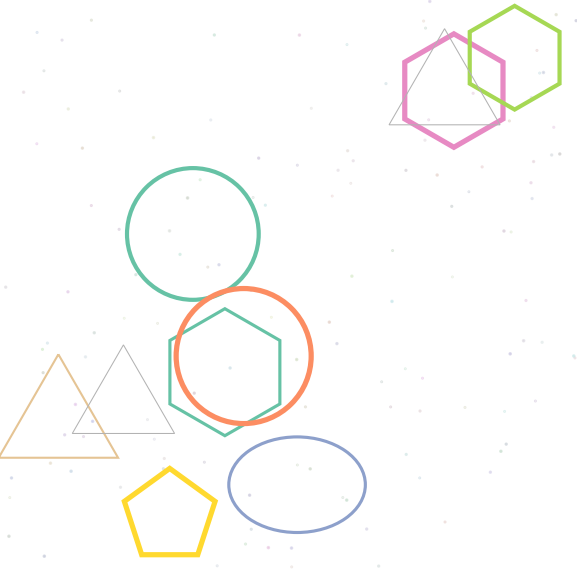[{"shape": "hexagon", "thickness": 1.5, "radius": 0.55, "center": [0.389, 0.355]}, {"shape": "circle", "thickness": 2, "radius": 0.57, "center": [0.334, 0.594]}, {"shape": "circle", "thickness": 2.5, "radius": 0.58, "center": [0.422, 0.383]}, {"shape": "oval", "thickness": 1.5, "radius": 0.59, "center": [0.514, 0.16]}, {"shape": "hexagon", "thickness": 2.5, "radius": 0.49, "center": [0.786, 0.842]}, {"shape": "hexagon", "thickness": 2, "radius": 0.45, "center": [0.891, 0.899]}, {"shape": "pentagon", "thickness": 2.5, "radius": 0.41, "center": [0.294, 0.105]}, {"shape": "triangle", "thickness": 1, "radius": 0.6, "center": [0.101, 0.266]}, {"shape": "triangle", "thickness": 0.5, "radius": 0.55, "center": [0.77, 0.839]}, {"shape": "triangle", "thickness": 0.5, "radius": 0.51, "center": [0.214, 0.3]}]